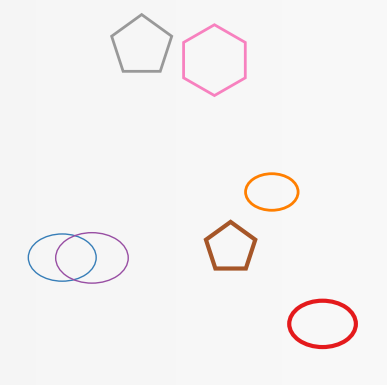[{"shape": "oval", "thickness": 3, "radius": 0.43, "center": [0.832, 0.159]}, {"shape": "oval", "thickness": 1, "radius": 0.44, "center": [0.161, 0.331]}, {"shape": "oval", "thickness": 1, "radius": 0.47, "center": [0.237, 0.33]}, {"shape": "oval", "thickness": 2, "radius": 0.34, "center": [0.701, 0.501]}, {"shape": "pentagon", "thickness": 3, "radius": 0.33, "center": [0.595, 0.357]}, {"shape": "hexagon", "thickness": 2, "radius": 0.46, "center": [0.553, 0.844]}, {"shape": "pentagon", "thickness": 2, "radius": 0.41, "center": [0.366, 0.881]}]